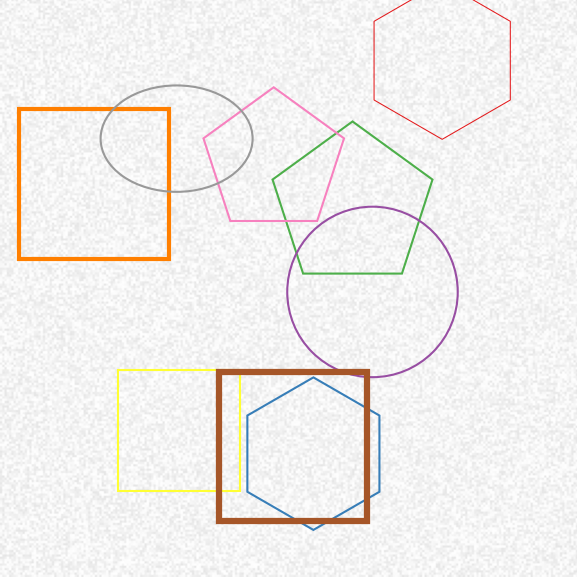[{"shape": "hexagon", "thickness": 0.5, "radius": 0.68, "center": [0.766, 0.894]}, {"shape": "hexagon", "thickness": 1, "radius": 0.66, "center": [0.543, 0.214]}, {"shape": "pentagon", "thickness": 1, "radius": 0.73, "center": [0.61, 0.643]}, {"shape": "circle", "thickness": 1, "radius": 0.74, "center": [0.645, 0.494]}, {"shape": "square", "thickness": 2, "radius": 0.65, "center": [0.162, 0.681]}, {"shape": "square", "thickness": 1, "radius": 0.53, "center": [0.31, 0.254]}, {"shape": "square", "thickness": 3, "radius": 0.64, "center": [0.507, 0.226]}, {"shape": "pentagon", "thickness": 1, "radius": 0.64, "center": [0.474, 0.72]}, {"shape": "oval", "thickness": 1, "radius": 0.66, "center": [0.306, 0.759]}]